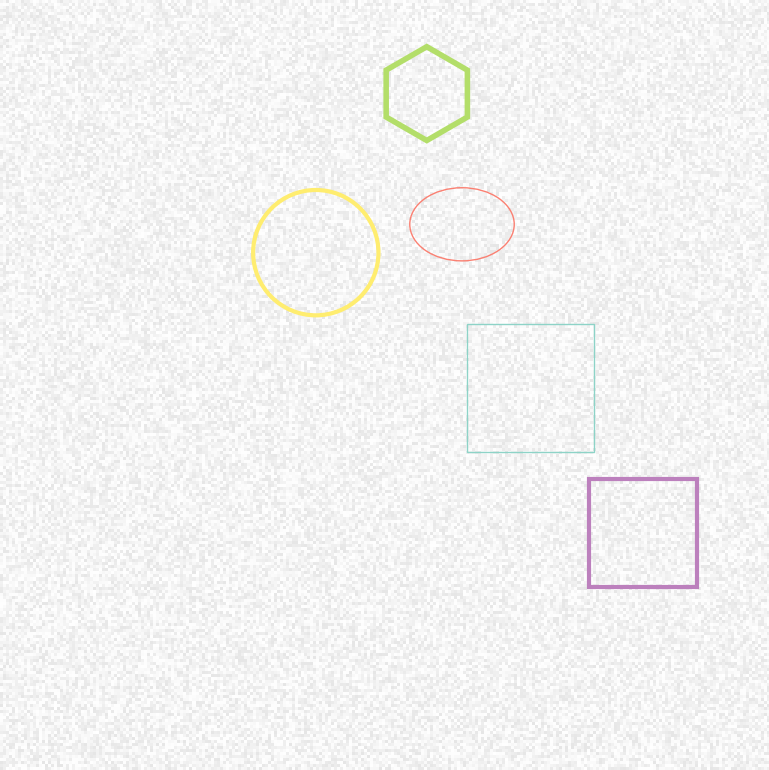[{"shape": "square", "thickness": 0.5, "radius": 0.41, "center": [0.689, 0.496]}, {"shape": "oval", "thickness": 0.5, "radius": 0.34, "center": [0.6, 0.709]}, {"shape": "hexagon", "thickness": 2, "radius": 0.3, "center": [0.554, 0.878]}, {"shape": "square", "thickness": 1.5, "radius": 0.35, "center": [0.835, 0.308]}, {"shape": "circle", "thickness": 1.5, "radius": 0.41, "center": [0.41, 0.672]}]